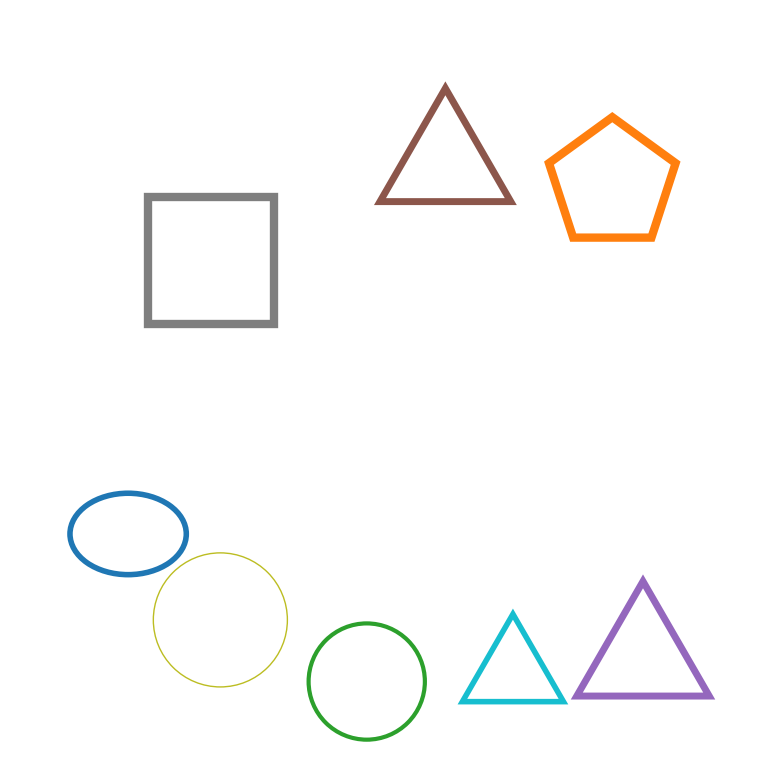[{"shape": "oval", "thickness": 2, "radius": 0.38, "center": [0.166, 0.307]}, {"shape": "pentagon", "thickness": 3, "radius": 0.43, "center": [0.795, 0.761]}, {"shape": "circle", "thickness": 1.5, "radius": 0.38, "center": [0.476, 0.115]}, {"shape": "triangle", "thickness": 2.5, "radius": 0.5, "center": [0.835, 0.146]}, {"shape": "triangle", "thickness": 2.5, "radius": 0.49, "center": [0.578, 0.787]}, {"shape": "square", "thickness": 3, "radius": 0.41, "center": [0.274, 0.661]}, {"shape": "circle", "thickness": 0.5, "radius": 0.44, "center": [0.286, 0.195]}, {"shape": "triangle", "thickness": 2, "radius": 0.38, "center": [0.666, 0.127]}]